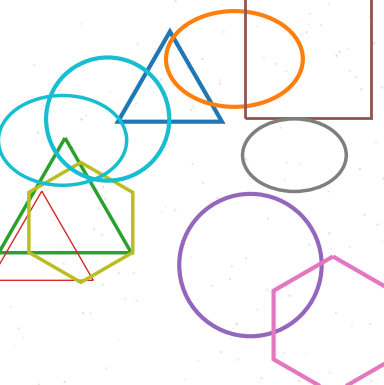[{"shape": "triangle", "thickness": 3, "radius": 0.78, "center": [0.441, 0.762]}, {"shape": "oval", "thickness": 3, "radius": 0.89, "center": [0.609, 0.847]}, {"shape": "triangle", "thickness": 2.5, "radius": 0.99, "center": [0.169, 0.443]}, {"shape": "triangle", "thickness": 1, "radius": 0.77, "center": [0.108, 0.349]}, {"shape": "circle", "thickness": 3, "radius": 0.92, "center": [0.651, 0.312]}, {"shape": "square", "thickness": 2, "radius": 0.82, "center": [0.8, 0.858]}, {"shape": "hexagon", "thickness": 3, "radius": 0.89, "center": [0.865, 0.156]}, {"shape": "oval", "thickness": 2.5, "radius": 0.67, "center": [0.765, 0.597]}, {"shape": "hexagon", "thickness": 2.5, "radius": 0.78, "center": [0.21, 0.422]}, {"shape": "circle", "thickness": 3, "radius": 0.8, "center": [0.28, 0.691]}, {"shape": "oval", "thickness": 2.5, "radius": 0.83, "center": [0.162, 0.635]}]